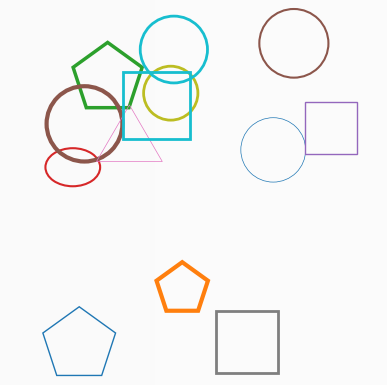[{"shape": "circle", "thickness": 0.5, "radius": 0.42, "center": [0.705, 0.611]}, {"shape": "pentagon", "thickness": 1, "radius": 0.49, "center": [0.204, 0.105]}, {"shape": "pentagon", "thickness": 3, "radius": 0.35, "center": [0.47, 0.249]}, {"shape": "pentagon", "thickness": 2.5, "radius": 0.47, "center": [0.278, 0.796]}, {"shape": "oval", "thickness": 1.5, "radius": 0.35, "center": [0.188, 0.566]}, {"shape": "square", "thickness": 1, "radius": 0.34, "center": [0.854, 0.667]}, {"shape": "circle", "thickness": 3, "radius": 0.49, "center": [0.218, 0.678]}, {"shape": "circle", "thickness": 1.5, "radius": 0.45, "center": [0.758, 0.887]}, {"shape": "triangle", "thickness": 0.5, "radius": 0.49, "center": [0.334, 0.629]}, {"shape": "square", "thickness": 2, "radius": 0.4, "center": [0.638, 0.112]}, {"shape": "circle", "thickness": 2, "radius": 0.35, "center": [0.441, 0.758]}, {"shape": "circle", "thickness": 2, "radius": 0.43, "center": [0.449, 0.871]}, {"shape": "square", "thickness": 2, "radius": 0.43, "center": [0.403, 0.726]}]